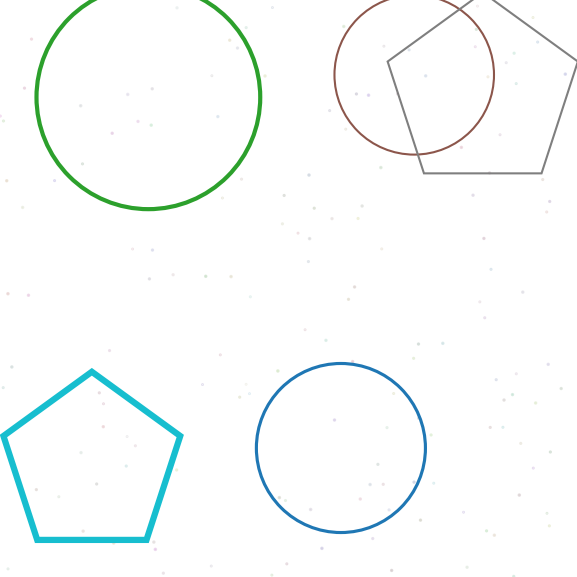[{"shape": "circle", "thickness": 1.5, "radius": 0.73, "center": [0.59, 0.223]}, {"shape": "circle", "thickness": 2, "radius": 0.97, "center": [0.257, 0.831]}, {"shape": "circle", "thickness": 1, "radius": 0.69, "center": [0.717, 0.87]}, {"shape": "pentagon", "thickness": 1, "radius": 0.87, "center": [0.836, 0.839]}, {"shape": "pentagon", "thickness": 3, "radius": 0.8, "center": [0.159, 0.194]}]